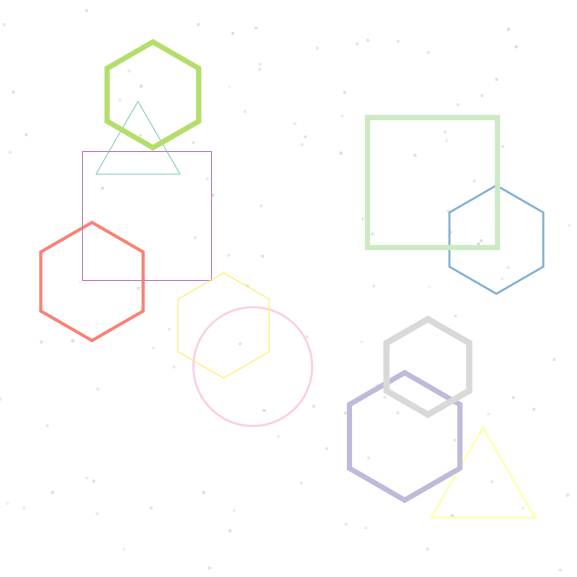[{"shape": "triangle", "thickness": 0.5, "radius": 0.42, "center": [0.239, 0.74]}, {"shape": "triangle", "thickness": 1, "radius": 0.52, "center": [0.836, 0.155]}, {"shape": "hexagon", "thickness": 2.5, "radius": 0.55, "center": [0.701, 0.243]}, {"shape": "hexagon", "thickness": 1.5, "radius": 0.51, "center": [0.159, 0.512]}, {"shape": "hexagon", "thickness": 1, "radius": 0.47, "center": [0.86, 0.584]}, {"shape": "hexagon", "thickness": 2.5, "radius": 0.46, "center": [0.265, 0.835]}, {"shape": "circle", "thickness": 1, "radius": 0.51, "center": [0.438, 0.364]}, {"shape": "hexagon", "thickness": 3, "radius": 0.41, "center": [0.741, 0.364]}, {"shape": "square", "thickness": 0.5, "radius": 0.56, "center": [0.254, 0.626]}, {"shape": "square", "thickness": 2.5, "radius": 0.56, "center": [0.748, 0.683]}, {"shape": "hexagon", "thickness": 0.5, "radius": 0.46, "center": [0.387, 0.436]}]